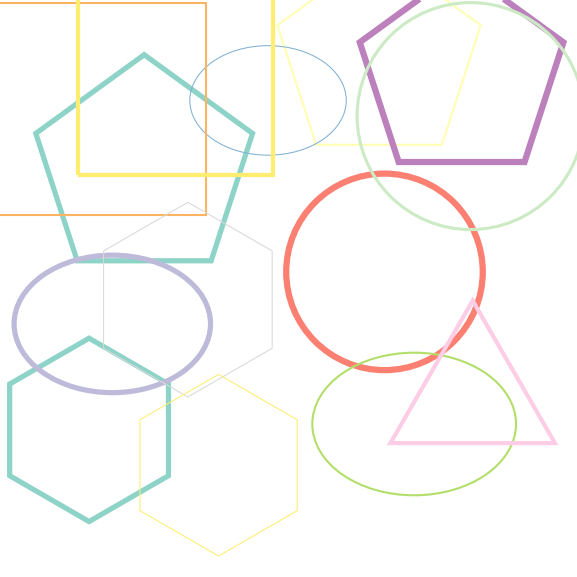[{"shape": "pentagon", "thickness": 2.5, "radius": 0.99, "center": [0.25, 0.707]}, {"shape": "hexagon", "thickness": 2.5, "radius": 0.79, "center": [0.154, 0.255]}, {"shape": "pentagon", "thickness": 1, "radius": 0.93, "center": [0.656, 0.898]}, {"shape": "oval", "thickness": 2.5, "radius": 0.85, "center": [0.194, 0.438]}, {"shape": "circle", "thickness": 3, "radius": 0.85, "center": [0.666, 0.528]}, {"shape": "oval", "thickness": 0.5, "radius": 0.68, "center": [0.464, 0.825]}, {"shape": "square", "thickness": 1, "radius": 0.91, "center": [0.174, 0.81]}, {"shape": "oval", "thickness": 1, "radius": 0.88, "center": [0.717, 0.265]}, {"shape": "triangle", "thickness": 2, "radius": 0.82, "center": [0.818, 0.314]}, {"shape": "hexagon", "thickness": 0.5, "radius": 0.84, "center": [0.325, 0.48]}, {"shape": "pentagon", "thickness": 3, "radius": 0.93, "center": [0.799, 0.869]}, {"shape": "circle", "thickness": 1.5, "radius": 0.98, "center": [0.815, 0.798]}, {"shape": "hexagon", "thickness": 0.5, "radius": 0.79, "center": [0.379, 0.194]}, {"shape": "square", "thickness": 2, "radius": 0.84, "center": [0.303, 0.864]}]